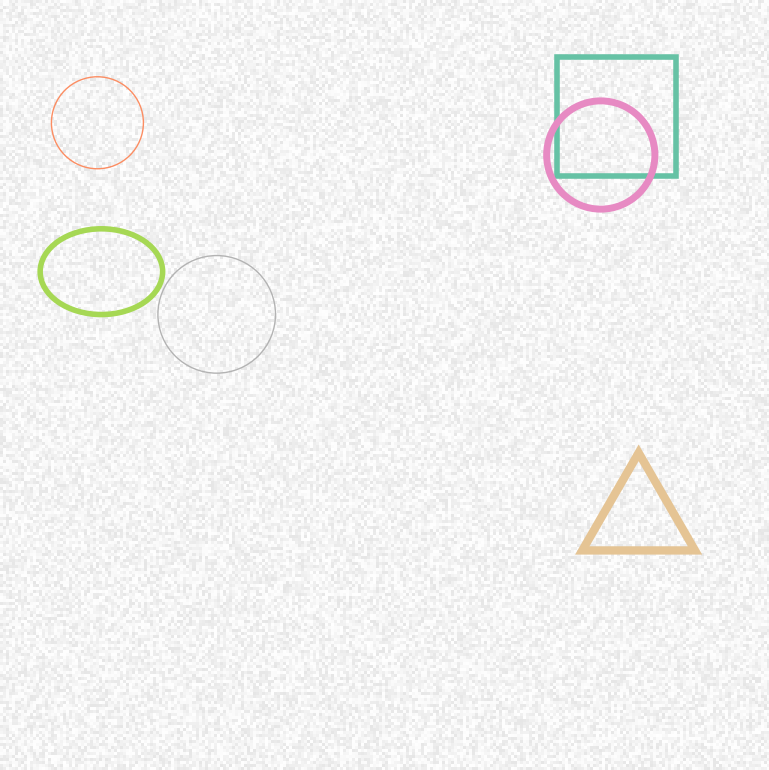[{"shape": "square", "thickness": 2, "radius": 0.39, "center": [0.801, 0.848]}, {"shape": "circle", "thickness": 0.5, "radius": 0.3, "center": [0.127, 0.841]}, {"shape": "circle", "thickness": 2.5, "radius": 0.35, "center": [0.78, 0.799]}, {"shape": "oval", "thickness": 2, "radius": 0.4, "center": [0.132, 0.647]}, {"shape": "triangle", "thickness": 3, "radius": 0.42, "center": [0.829, 0.327]}, {"shape": "circle", "thickness": 0.5, "radius": 0.38, "center": [0.281, 0.592]}]